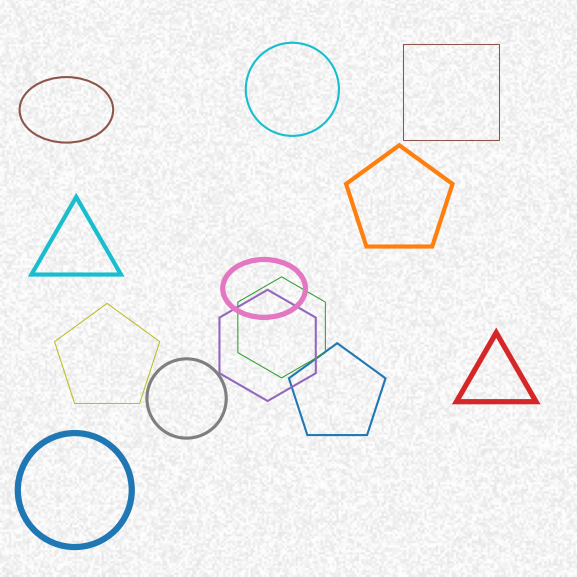[{"shape": "pentagon", "thickness": 1, "radius": 0.44, "center": [0.584, 0.317]}, {"shape": "circle", "thickness": 3, "radius": 0.49, "center": [0.129, 0.151]}, {"shape": "pentagon", "thickness": 2, "radius": 0.48, "center": [0.691, 0.651]}, {"shape": "hexagon", "thickness": 0.5, "radius": 0.44, "center": [0.488, 0.432]}, {"shape": "triangle", "thickness": 2.5, "radius": 0.4, "center": [0.859, 0.343]}, {"shape": "hexagon", "thickness": 1, "radius": 0.48, "center": [0.463, 0.401]}, {"shape": "oval", "thickness": 1, "radius": 0.41, "center": [0.115, 0.809]}, {"shape": "square", "thickness": 0.5, "radius": 0.42, "center": [0.782, 0.84]}, {"shape": "oval", "thickness": 2.5, "radius": 0.36, "center": [0.457, 0.5]}, {"shape": "circle", "thickness": 1.5, "radius": 0.34, "center": [0.323, 0.309]}, {"shape": "pentagon", "thickness": 0.5, "radius": 0.48, "center": [0.186, 0.378]}, {"shape": "triangle", "thickness": 2, "radius": 0.45, "center": [0.132, 0.568]}, {"shape": "circle", "thickness": 1, "radius": 0.4, "center": [0.506, 0.844]}]